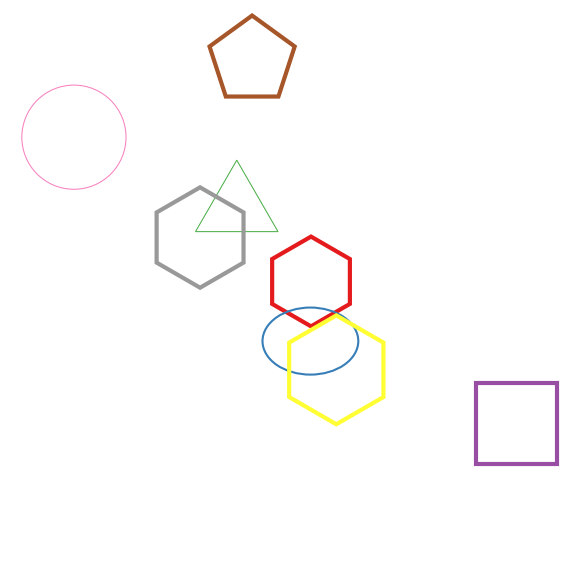[{"shape": "hexagon", "thickness": 2, "radius": 0.39, "center": [0.539, 0.512]}, {"shape": "oval", "thickness": 1, "radius": 0.41, "center": [0.537, 0.409]}, {"shape": "triangle", "thickness": 0.5, "radius": 0.41, "center": [0.41, 0.639]}, {"shape": "square", "thickness": 2, "radius": 0.35, "center": [0.895, 0.266]}, {"shape": "hexagon", "thickness": 2, "radius": 0.47, "center": [0.582, 0.359]}, {"shape": "pentagon", "thickness": 2, "radius": 0.39, "center": [0.437, 0.895]}, {"shape": "circle", "thickness": 0.5, "radius": 0.45, "center": [0.128, 0.762]}, {"shape": "hexagon", "thickness": 2, "radius": 0.43, "center": [0.346, 0.588]}]